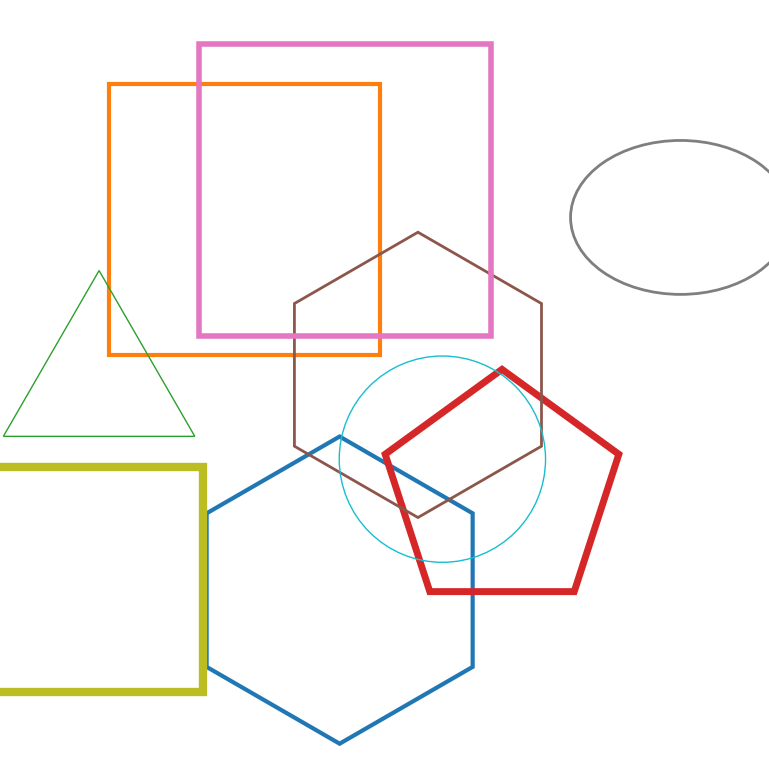[{"shape": "hexagon", "thickness": 1.5, "radius": 1.0, "center": [0.441, 0.234]}, {"shape": "square", "thickness": 1.5, "radius": 0.88, "center": [0.317, 0.715]}, {"shape": "triangle", "thickness": 0.5, "radius": 0.72, "center": [0.129, 0.505]}, {"shape": "pentagon", "thickness": 2.5, "radius": 0.8, "center": [0.652, 0.361]}, {"shape": "hexagon", "thickness": 1, "radius": 0.93, "center": [0.543, 0.513]}, {"shape": "square", "thickness": 2, "radius": 0.95, "center": [0.448, 0.753]}, {"shape": "oval", "thickness": 1, "radius": 0.71, "center": [0.884, 0.718]}, {"shape": "square", "thickness": 3, "radius": 0.73, "center": [0.118, 0.248]}, {"shape": "circle", "thickness": 0.5, "radius": 0.67, "center": [0.575, 0.404]}]